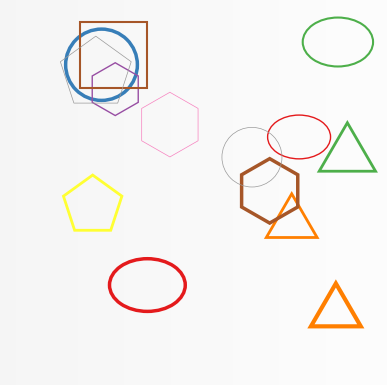[{"shape": "oval", "thickness": 2.5, "radius": 0.49, "center": [0.38, 0.26]}, {"shape": "oval", "thickness": 1, "radius": 0.41, "center": [0.772, 0.644]}, {"shape": "circle", "thickness": 2.5, "radius": 0.46, "center": [0.262, 0.832]}, {"shape": "oval", "thickness": 1.5, "radius": 0.45, "center": [0.872, 0.891]}, {"shape": "triangle", "thickness": 2, "radius": 0.42, "center": [0.896, 0.597]}, {"shape": "hexagon", "thickness": 1, "radius": 0.34, "center": [0.297, 0.768]}, {"shape": "triangle", "thickness": 2, "radius": 0.38, "center": [0.753, 0.421]}, {"shape": "triangle", "thickness": 3, "radius": 0.37, "center": [0.867, 0.189]}, {"shape": "pentagon", "thickness": 2, "radius": 0.4, "center": [0.239, 0.466]}, {"shape": "hexagon", "thickness": 2.5, "radius": 0.42, "center": [0.696, 0.504]}, {"shape": "square", "thickness": 1.5, "radius": 0.43, "center": [0.293, 0.857]}, {"shape": "hexagon", "thickness": 0.5, "radius": 0.42, "center": [0.438, 0.676]}, {"shape": "pentagon", "thickness": 0.5, "radius": 0.48, "center": [0.247, 0.81]}, {"shape": "circle", "thickness": 0.5, "radius": 0.39, "center": [0.65, 0.592]}]